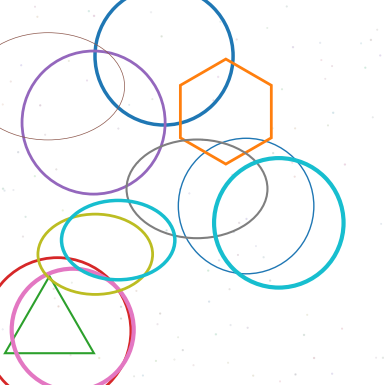[{"shape": "circle", "thickness": 2.5, "radius": 0.9, "center": [0.426, 0.855]}, {"shape": "circle", "thickness": 1, "radius": 0.88, "center": [0.639, 0.465]}, {"shape": "hexagon", "thickness": 2, "radius": 0.68, "center": [0.587, 0.71]}, {"shape": "triangle", "thickness": 1.5, "radius": 0.67, "center": [0.128, 0.149]}, {"shape": "circle", "thickness": 2, "radius": 0.95, "center": [0.149, 0.14]}, {"shape": "circle", "thickness": 2, "radius": 0.93, "center": [0.243, 0.682]}, {"shape": "oval", "thickness": 0.5, "radius": 0.99, "center": [0.125, 0.776]}, {"shape": "circle", "thickness": 3, "radius": 0.79, "center": [0.189, 0.144]}, {"shape": "oval", "thickness": 1.5, "radius": 0.92, "center": [0.512, 0.509]}, {"shape": "oval", "thickness": 2, "radius": 0.74, "center": [0.247, 0.34]}, {"shape": "circle", "thickness": 3, "radius": 0.84, "center": [0.724, 0.421]}, {"shape": "oval", "thickness": 2.5, "radius": 0.74, "center": [0.307, 0.376]}]